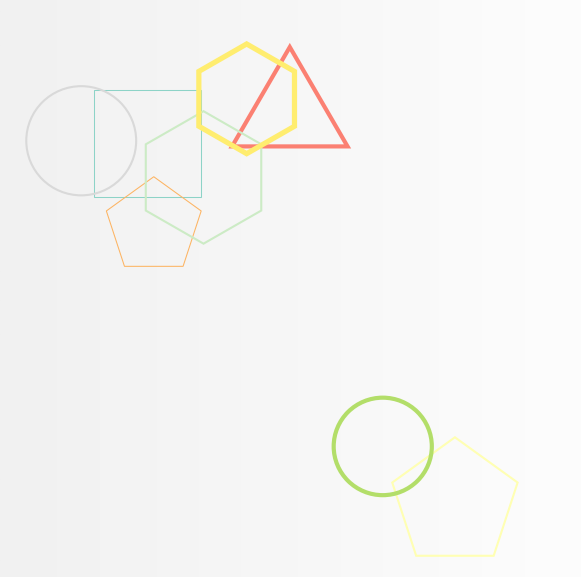[{"shape": "square", "thickness": 0.5, "radius": 0.46, "center": [0.254, 0.75]}, {"shape": "pentagon", "thickness": 1, "radius": 0.57, "center": [0.783, 0.129]}, {"shape": "triangle", "thickness": 2, "radius": 0.57, "center": [0.499, 0.803]}, {"shape": "pentagon", "thickness": 0.5, "radius": 0.43, "center": [0.265, 0.607]}, {"shape": "circle", "thickness": 2, "radius": 0.42, "center": [0.658, 0.226]}, {"shape": "circle", "thickness": 1, "radius": 0.47, "center": [0.14, 0.755]}, {"shape": "hexagon", "thickness": 1, "radius": 0.57, "center": [0.35, 0.692]}, {"shape": "hexagon", "thickness": 2.5, "radius": 0.47, "center": [0.424, 0.828]}]